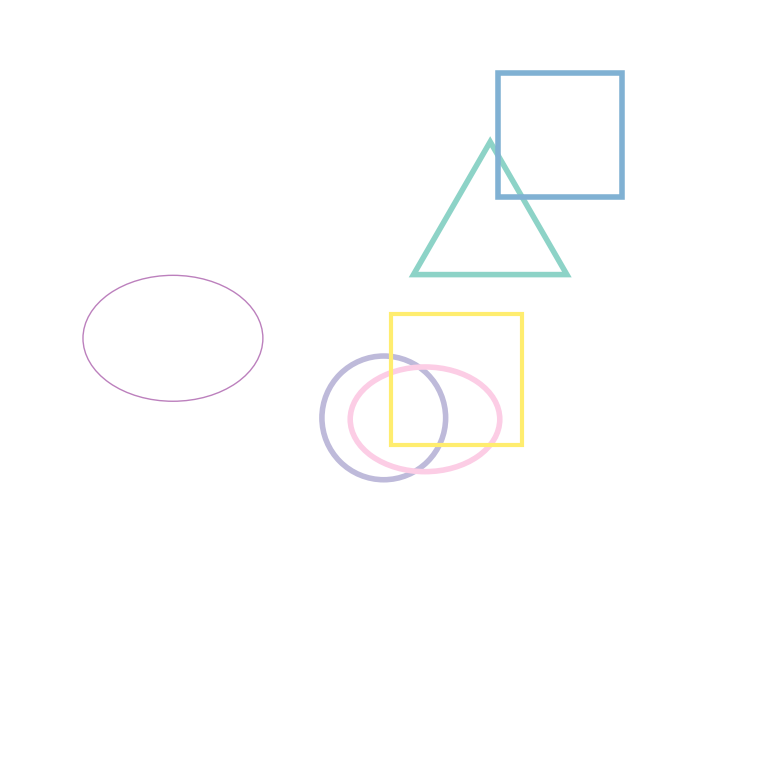[{"shape": "triangle", "thickness": 2, "radius": 0.57, "center": [0.637, 0.701]}, {"shape": "circle", "thickness": 2, "radius": 0.4, "center": [0.498, 0.457]}, {"shape": "square", "thickness": 2, "radius": 0.4, "center": [0.727, 0.824]}, {"shape": "oval", "thickness": 2, "radius": 0.49, "center": [0.552, 0.455]}, {"shape": "oval", "thickness": 0.5, "radius": 0.58, "center": [0.225, 0.561]}, {"shape": "square", "thickness": 1.5, "radius": 0.42, "center": [0.592, 0.507]}]